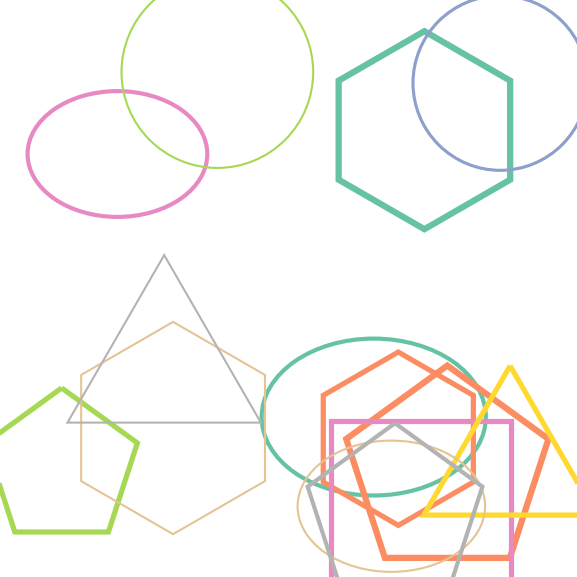[{"shape": "hexagon", "thickness": 3, "radius": 0.86, "center": [0.735, 0.774]}, {"shape": "oval", "thickness": 2, "radius": 0.97, "center": [0.647, 0.277]}, {"shape": "hexagon", "thickness": 2.5, "radius": 0.75, "center": [0.69, 0.239]}, {"shape": "pentagon", "thickness": 3, "radius": 0.92, "center": [0.775, 0.182]}, {"shape": "circle", "thickness": 1.5, "radius": 0.76, "center": [0.866, 0.855]}, {"shape": "square", "thickness": 2.5, "radius": 0.78, "center": [0.729, 0.114]}, {"shape": "oval", "thickness": 2, "radius": 0.78, "center": [0.203, 0.732]}, {"shape": "circle", "thickness": 1, "radius": 0.83, "center": [0.376, 0.874]}, {"shape": "pentagon", "thickness": 2.5, "radius": 0.69, "center": [0.107, 0.189]}, {"shape": "triangle", "thickness": 2.5, "radius": 0.86, "center": [0.883, 0.193]}, {"shape": "hexagon", "thickness": 1, "radius": 0.92, "center": [0.3, 0.258]}, {"shape": "oval", "thickness": 1, "radius": 0.81, "center": [0.678, 0.123]}, {"shape": "triangle", "thickness": 1, "radius": 0.97, "center": [0.284, 0.364]}, {"shape": "pentagon", "thickness": 2, "radius": 0.8, "center": [0.684, 0.107]}]